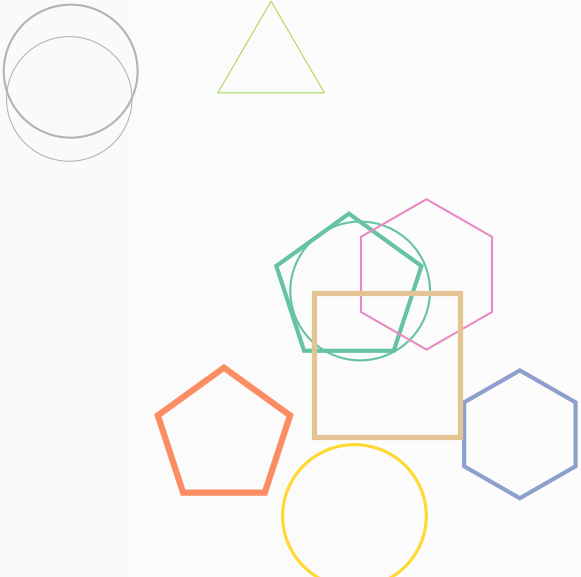[{"shape": "pentagon", "thickness": 2, "radius": 0.66, "center": [0.6, 0.498]}, {"shape": "circle", "thickness": 1, "radius": 0.6, "center": [0.62, 0.495]}, {"shape": "pentagon", "thickness": 3, "radius": 0.6, "center": [0.385, 0.243]}, {"shape": "hexagon", "thickness": 2, "radius": 0.55, "center": [0.894, 0.247]}, {"shape": "hexagon", "thickness": 1, "radius": 0.65, "center": [0.734, 0.524]}, {"shape": "triangle", "thickness": 0.5, "radius": 0.53, "center": [0.466, 0.891]}, {"shape": "circle", "thickness": 1.5, "radius": 0.62, "center": [0.61, 0.106]}, {"shape": "square", "thickness": 2.5, "radius": 0.63, "center": [0.666, 0.367]}, {"shape": "circle", "thickness": 0.5, "radius": 0.54, "center": [0.119, 0.828]}, {"shape": "circle", "thickness": 1, "radius": 0.58, "center": [0.122, 0.876]}]